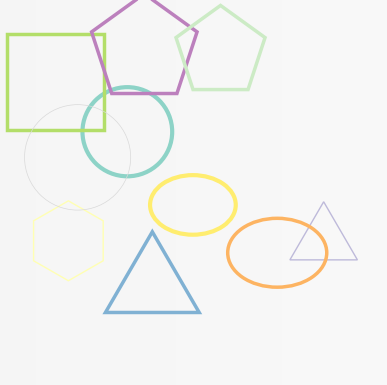[{"shape": "circle", "thickness": 3, "radius": 0.58, "center": [0.329, 0.658]}, {"shape": "hexagon", "thickness": 1, "radius": 0.52, "center": [0.176, 0.375]}, {"shape": "triangle", "thickness": 1, "radius": 0.5, "center": [0.835, 0.375]}, {"shape": "triangle", "thickness": 2.5, "radius": 0.7, "center": [0.393, 0.258]}, {"shape": "oval", "thickness": 2.5, "radius": 0.64, "center": [0.715, 0.344]}, {"shape": "square", "thickness": 2.5, "radius": 0.62, "center": [0.144, 0.787]}, {"shape": "circle", "thickness": 0.5, "radius": 0.68, "center": [0.2, 0.591]}, {"shape": "pentagon", "thickness": 2.5, "radius": 0.72, "center": [0.372, 0.873]}, {"shape": "pentagon", "thickness": 2.5, "radius": 0.6, "center": [0.569, 0.865]}, {"shape": "oval", "thickness": 3, "radius": 0.55, "center": [0.498, 0.468]}]